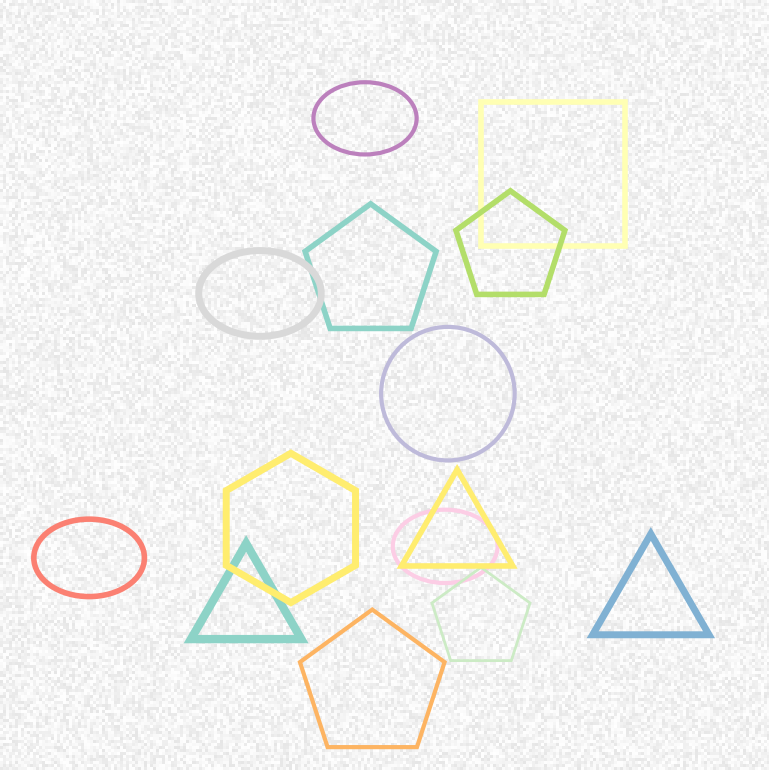[{"shape": "triangle", "thickness": 3, "radius": 0.41, "center": [0.32, 0.211]}, {"shape": "pentagon", "thickness": 2, "radius": 0.45, "center": [0.481, 0.646]}, {"shape": "square", "thickness": 2, "radius": 0.47, "center": [0.718, 0.774]}, {"shape": "circle", "thickness": 1.5, "radius": 0.43, "center": [0.582, 0.489]}, {"shape": "oval", "thickness": 2, "radius": 0.36, "center": [0.116, 0.276]}, {"shape": "triangle", "thickness": 2.5, "radius": 0.44, "center": [0.845, 0.219]}, {"shape": "pentagon", "thickness": 1.5, "radius": 0.49, "center": [0.483, 0.11]}, {"shape": "pentagon", "thickness": 2, "radius": 0.37, "center": [0.663, 0.678]}, {"shape": "oval", "thickness": 1.5, "radius": 0.34, "center": [0.578, 0.29]}, {"shape": "oval", "thickness": 2.5, "radius": 0.4, "center": [0.338, 0.619]}, {"shape": "oval", "thickness": 1.5, "radius": 0.34, "center": [0.474, 0.846]}, {"shape": "pentagon", "thickness": 1, "radius": 0.33, "center": [0.625, 0.196]}, {"shape": "hexagon", "thickness": 2.5, "radius": 0.48, "center": [0.378, 0.314]}, {"shape": "triangle", "thickness": 2, "radius": 0.42, "center": [0.594, 0.307]}]